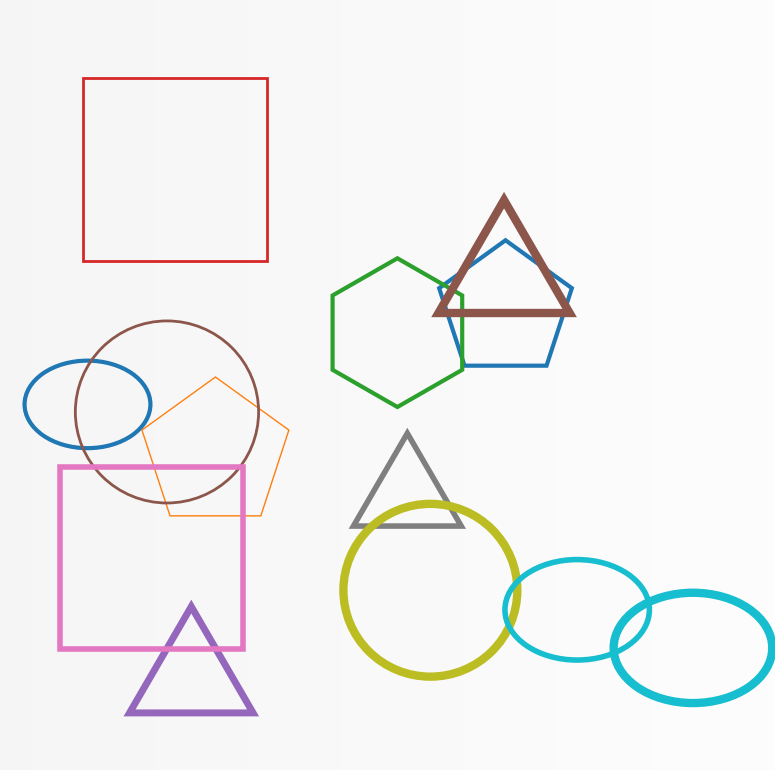[{"shape": "oval", "thickness": 1.5, "radius": 0.41, "center": [0.113, 0.475]}, {"shape": "pentagon", "thickness": 1.5, "radius": 0.45, "center": [0.652, 0.598]}, {"shape": "pentagon", "thickness": 0.5, "radius": 0.5, "center": [0.278, 0.411]}, {"shape": "hexagon", "thickness": 1.5, "radius": 0.48, "center": [0.513, 0.568]}, {"shape": "square", "thickness": 1, "radius": 0.59, "center": [0.226, 0.78]}, {"shape": "triangle", "thickness": 2.5, "radius": 0.46, "center": [0.247, 0.12]}, {"shape": "triangle", "thickness": 3, "radius": 0.49, "center": [0.65, 0.642]}, {"shape": "circle", "thickness": 1, "radius": 0.59, "center": [0.215, 0.465]}, {"shape": "square", "thickness": 2, "radius": 0.59, "center": [0.196, 0.275]}, {"shape": "triangle", "thickness": 2, "radius": 0.4, "center": [0.526, 0.357]}, {"shape": "circle", "thickness": 3, "radius": 0.56, "center": [0.555, 0.233]}, {"shape": "oval", "thickness": 2, "radius": 0.47, "center": [0.745, 0.208]}, {"shape": "oval", "thickness": 3, "radius": 0.51, "center": [0.894, 0.159]}]